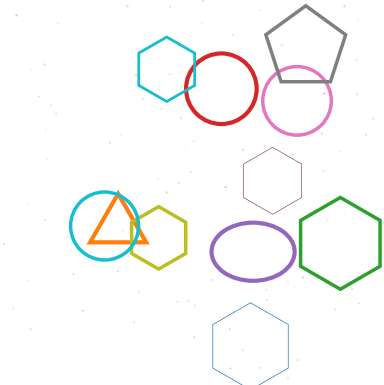[{"shape": "hexagon", "thickness": 0.5, "radius": 0.57, "center": [0.651, 0.101]}, {"shape": "triangle", "thickness": 3, "radius": 0.42, "center": [0.307, 0.413]}, {"shape": "hexagon", "thickness": 2.5, "radius": 0.6, "center": [0.884, 0.368]}, {"shape": "circle", "thickness": 3, "radius": 0.46, "center": [0.575, 0.77]}, {"shape": "oval", "thickness": 3, "radius": 0.54, "center": [0.657, 0.346]}, {"shape": "hexagon", "thickness": 0.5, "radius": 0.44, "center": [0.708, 0.53]}, {"shape": "circle", "thickness": 2.5, "radius": 0.45, "center": [0.772, 0.738]}, {"shape": "pentagon", "thickness": 2.5, "radius": 0.55, "center": [0.794, 0.876]}, {"shape": "hexagon", "thickness": 2.5, "radius": 0.41, "center": [0.412, 0.382]}, {"shape": "circle", "thickness": 2.5, "radius": 0.44, "center": [0.272, 0.413]}, {"shape": "hexagon", "thickness": 2, "radius": 0.42, "center": [0.433, 0.82]}]